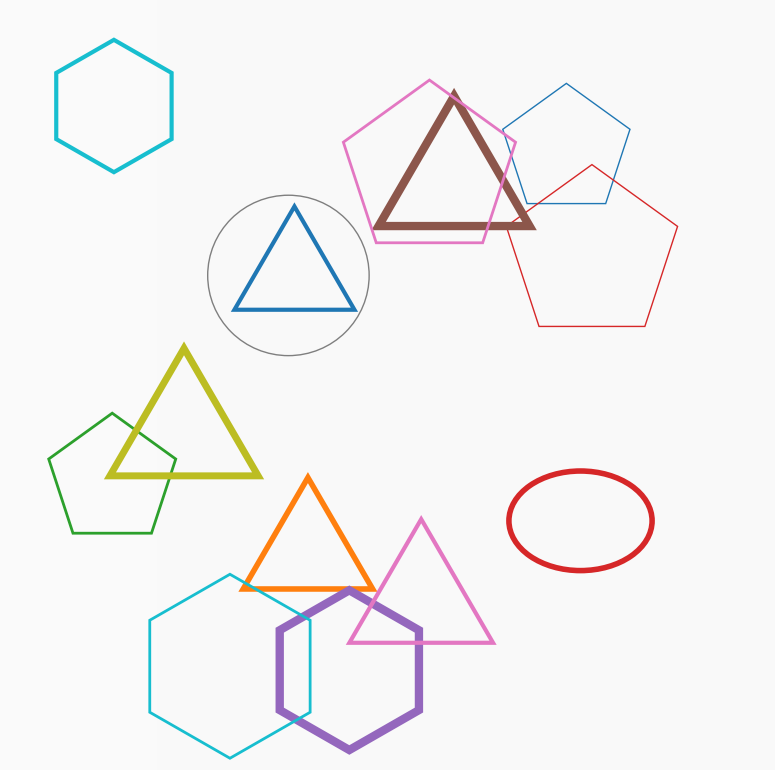[{"shape": "triangle", "thickness": 1.5, "radius": 0.45, "center": [0.38, 0.642]}, {"shape": "pentagon", "thickness": 0.5, "radius": 0.43, "center": [0.731, 0.805]}, {"shape": "triangle", "thickness": 2, "radius": 0.48, "center": [0.397, 0.283]}, {"shape": "pentagon", "thickness": 1, "radius": 0.43, "center": [0.145, 0.377]}, {"shape": "oval", "thickness": 2, "radius": 0.46, "center": [0.749, 0.324]}, {"shape": "pentagon", "thickness": 0.5, "radius": 0.58, "center": [0.764, 0.67]}, {"shape": "hexagon", "thickness": 3, "radius": 0.52, "center": [0.451, 0.13]}, {"shape": "triangle", "thickness": 3, "radius": 0.56, "center": [0.586, 0.763]}, {"shape": "pentagon", "thickness": 1, "radius": 0.58, "center": [0.554, 0.779]}, {"shape": "triangle", "thickness": 1.5, "radius": 0.54, "center": [0.543, 0.219]}, {"shape": "circle", "thickness": 0.5, "radius": 0.52, "center": [0.372, 0.642]}, {"shape": "triangle", "thickness": 2.5, "radius": 0.55, "center": [0.237, 0.437]}, {"shape": "hexagon", "thickness": 1.5, "radius": 0.43, "center": [0.147, 0.862]}, {"shape": "hexagon", "thickness": 1, "radius": 0.6, "center": [0.297, 0.135]}]